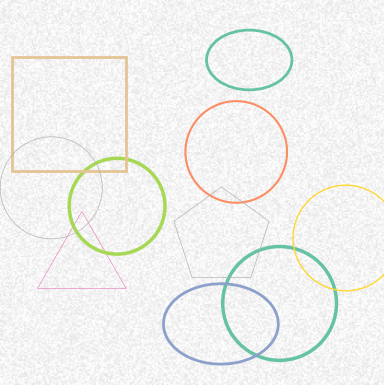[{"shape": "oval", "thickness": 2, "radius": 0.55, "center": [0.647, 0.844]}, {"shape": "circle", "thickness": 2.5, "radius": 0.74, "center": [0.726, 0.212]}, {"shape": "circle", "thickness": 1.5, "radius": 0.66, "center": [0.614, 0.605]}, {"shape": "oval", "thickness": 2, "radius": 0.75, "center": [0.574, 0.159]}, {"shape": "triangle", "thickness": 0.5, "radius": 0.67, "center": [0.213, 0.317]}, {"shape": "circle", "thickness": 2.5, "radius": 0.62, "center": [0.304, 0.464]}, {"shape": "circle", "thickness": 1, "radius": 0.69, "center": [0.898, 0.382]}, {"shape": "square", "thickness": 2, "radius": 0.74, "center": [0.179, 0.705]}, {"shape": "circle", "thickness": 0.5, "radius": 0.66, "center": [0.133, 0.512]}, {"shape": "pentagon", "thickness": 0.5, "radius": 0.65, "center": [0.575, 0.385]}]